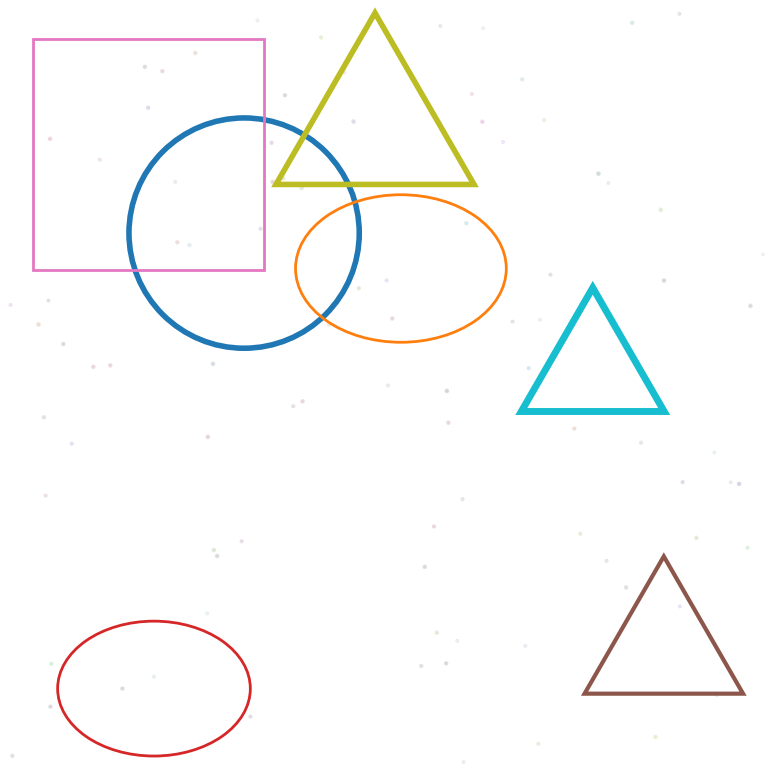[{"shape": "circle", "thickness": 2, "radius": 0.75, "center": [0.317, 0.697]}, {"shape": "oval", "thickness": 1, "radius": 0.68, "center": [0.521, 0.651]}, {"shape": "oval", "thickness": 1, "radius": 0.63, "center": [0.2, 0.106]}, {"shape": "triangle", "thickness": 1.5, "radius": 0.59, "center": [0.862, 0.159]}, {"shape": "square", "thickness": 1, "radius": 0.75, "center": [0.193, 0.8]}, {"shape": "triangle", "thickness": 2, "radius": 0.74, "center": [0.487, 0.835]}, {"shape": "triangle", "thickness": 2.5, "radius": 0.54, "center": [0.77, 0.519]}]